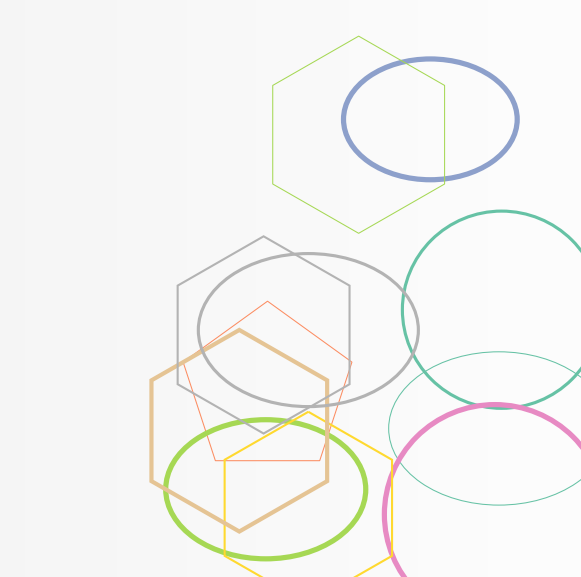[{"shape": "circle", "thickness": 1.5, "radius": 0.85, "center": [0.863, 0.463]}, {"shape": "oval", "thickness": 0.5, "radius": 0.95, "center": [0.858, 0.257]}, {"shape": "pentagon", "thickness": 0.5, "radius": 0.76, "center": [0.46, 0.325]}, {"shape": "oval", "thickness": 2.5, "radius": 0.75, "center": [0.74, 0.792]}, {"shape": "circle", "thickness": 2.5, "radius": 0.95, "center": [0.851, 0.108]}, {"shape": "hexagon", "thickness": 0.5, "radius": 0.85, "center": [0.617, 0.766]}, {"shape": "oval", "thickness": 2.5, "radius": 0.86, "center": [0.457, 0.152]}, {"shape": "hexagon", "thickness": 1, "radius": 0.83, "center": [0.53, 0.12]}, {"shape": "hexagon", "thickness": 2, "radius": 0.87, "center": [0.412, 0.253]}, {"shape": "oval", "thickness": 1.5, "radius": 0.95, "center": [0.53, 0.428]}, {"shape": "hexagon", "thickness": 1, "radius": 0.85, "center": [0.454, 0.419]}]